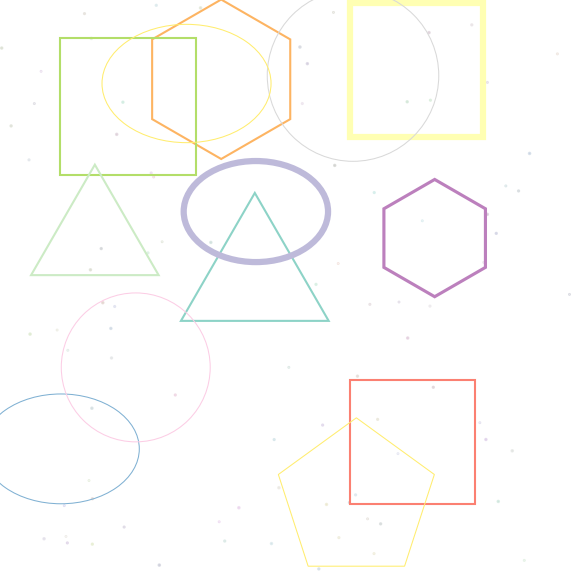[{"shape": "triangle", "thickness": 1, "radius": 0.74, "center": [0.441, 0.517]}, {"shape": "square", "thickness": 3, "radius": 0.58, "center": [0.721, 0.878]}, {"shape": "oval", "thickness": 3, "radius": 0.62, "center": [0.443, 0.633]}, {"shape": "square", "thickness": 1, "radius": 0.54, "center": [0.714, 0.234]}, {"shape": "oval", "thickness": 0.5, "radius": 0.68, "center": [0.105, 0.222]}, {"shape": "hexagon", "thickness": 1, "radius": 0.69, "center": [0.383, 0.862]}, {"shape": "square", "thickness": 1, "radius": 0.59, "center": [0.222, 0.815]}, {"shape": "circle", "thickness": 0.5, "radius": 0.64, "center": [0.235, 0.363]}, {"shape": "circle", "thickness": 0.5, "radius": 0.74, "center": [0.611, 0.868]}, {"shape": "hexagon", "thickness": 1.5, "radius": 0.51, "center": [0.753, 0.587]}, {"shape": "triangle", "thickness": 1, "radius": 0.64, "center": [0.164, 0.586]}, {"shape": "oval", "thickness": 0.5, "radius": 0.73, "center": [0.323, 0.855]}, {"shape": "pentagon", "thickness": 0.5, "radius": 0.71, "center": [0.617, 0.134]}]